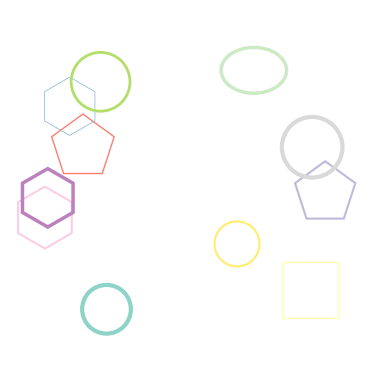[{"shape": "circle", "thickness": 3, "radius": 0.32, "center": [0.277, 0.197]}, {"shape": "square", "thickness": 1, "radius": 0.36, "center": [0.806, 0.246]}, {"shape": "pentagon", "thickness": 1.5, "radius": 0.41, "center": [0.845, 0.499]}, {"shape": "pentagon", "thickness": 1, "radius": 0.43, "center": [0.215, 0.618]}, {"shape": "hexagon", "thickness": 0.5, "radius": 0.38, "center": [0.181, 0.724]}, {"shape": "circle", "thickness": 2, "radius": 0.38, "center": [0.261, 0.788]}, {"shape": "hexagon", "thickness": 1.5, "radius": 0.4, "center": [0.117, 0.435]}, {"shape": "circle", "thickness": 3, "radius": 0.39, "center": [0.811, 0.618]}, {"shape": "hexagon", "thickness": 2.5, "radius": 0.38, "center": [0.124, 0.486]}, {"shape": "oval", "thickness": 2.5, "radius": 0.43, "center": [0.659, 0.817]}, {"shape": "circle", "thickness": 1.5, "radius": 0.29, "center": [0.616, 0.367]}]